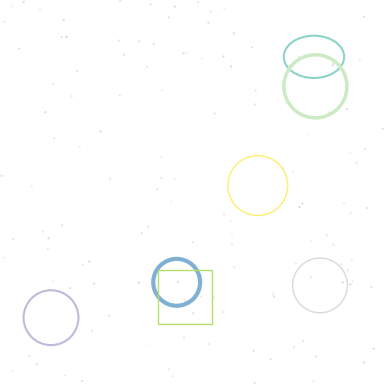[{"shape": "oval", "thickness": 1.5, "radius": 0.39, "center": [0.815, 0.852]}, {"shape": "circle", "thickness": 1.5, "radius": 0.36, "center": [0.132, 0.175]}, {"shape": "circle", "thickness": 3, "radius": 0.3, "center": [0.459, 0.267]}, {"shape": "square", "thickness": 1, "radius": 0.35, "center": [0.481, 0.229]}, {"shape": "circle", "thickness": 1, "radius": 0.36, "center": [0.831, 0.259]}, {"shape": "circle", "thickness": 2.5, "radius": 0.41, "center": [0.819, 0.776]}, {"shape": "circle", "thickness": 1, "radius": 0.39, "center": [0.67, 0.518]}]